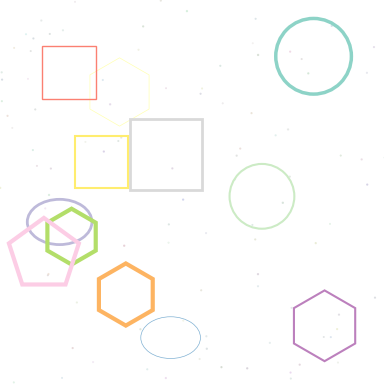[{"shape": "circle", "thickness": 2.5, "radius": 0.49, "center": [0.814, 0.854]}, {"shape": "hexagon", "thickness": 0.5, "radius": 0.44, "center": [0.31, 0.761]}, {"shape": "oval", "thickness": 2, "radius": 0.42, "center": [0.155, 0.423]}, {"shape": "square", "thickness": 1, "radius": 0.35, "center": [0.179, 0.811]}, {"shape": "oval", "thickness": 0.5, "radius": 0.39, "center": [0.443, 0.123]}, {"shape": "hexagon", "thickness": 3, "radius": 0.4, "center": [0.327, 0.235]}, {"shape": "hexagon", "thickness": 3, "radius": 0.36, "center": [0.186, 0.385]}, {"shape": "pentagon", "thickness": 3, "radius": 0.48, "center": [0.114, 0.338]}, {"shape": "square", "thickness": 2, "radius": 0.46, "center": [0.431, 0.599]}, {"shape": "hexagon", "thickness": 1.5, "radius": 0.46, "center": [0.843, 0.154]}, {"shape": "circle", "thickness": 1.5, "radius": 0.42, "center": [0.68, 0.49]}, {"shape": "square", "thickness": 1.5, "radius": 0.34, "center": [0.263, 0.579]}]